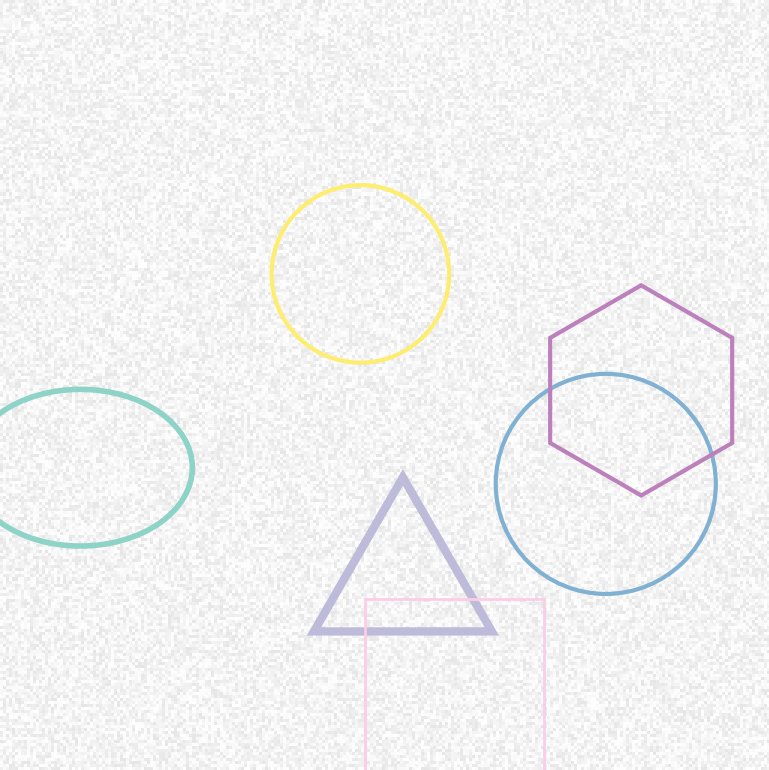[{"shape": "oval", "thickness": 2, "radius": 0.73, "center": [0.104, 0.393]}, {"shape": "triangle", "thickness": 3, "radius": 0.67, "center": [0.523, 0.247]}, {"shape": "circle", "thickness": 1.5, "radius": 0.71, "center": [0.787, 0.372]}, {"shape": "square", "thickness": 1, "radius": 0.58, "center": [0.59, 0.106]}, {"shape": "hexagon", "thickness": 1.5, "radius": 0.68, "center": [0.833, 0.493]}, {"shape": "circle", "thickness": 1.5, "radius": 0.58, "center": [0.468, 0.644]}]